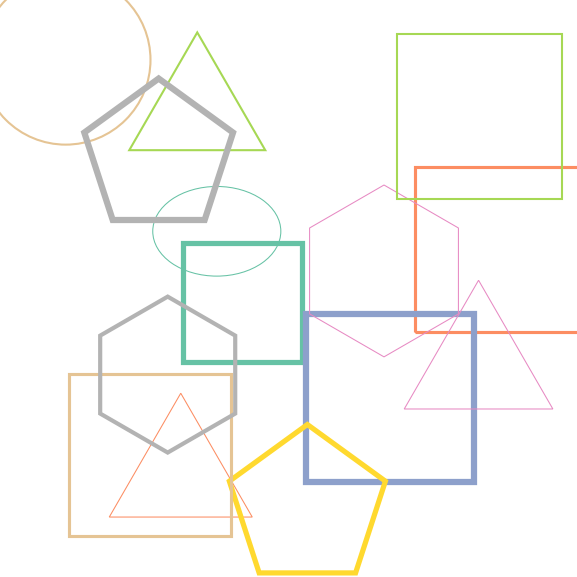[{"shape": "square", "thickness": 2.5, "radius": 0.51, "center": [0.419, 0.475]}, {"shape": "oval", "thickness": 0.5, "radius": 0.55, "center": [0.375, 0.599]}, {"shape": "triangle", "thickness": 0.5, "radius": 0.71, "center": [0.313, 0.175]}, {"shape": "square", "thickness": 1.5, "radius": 0.71, "center": [0.862, 0.566]}, {"shape": "square", "thickness": 3, "radius": 0.73, "center": [0.675, 0.31]}, {"shape": "hexagon", "thickness": 0.5, "radius": 0.74, "center": [0.665, 0.53]}, {"shape": "triangle", "thickness": 0.5, "radius": 0.74, "center": [0.829, 0.365]}, {"shape": "triangle", "thickness": 1, "radius": 0.68, "center": [0.342, 0.807]}, {"shape": "square", "thickness": 1, "radius": 0.71, "center": [0.83, 0.798]}, {"shape": "pentagon", "thickness": 2.5, "radius": 0.71, "center": [0.532, 0.122]}, {"shape": "square", "thickness": 1.5, "radius": 0.7, "center": [0.259, 0.211]}, {"shape": "circle", "thickness": 1, "radius": 0.73, "center": [0.114, 0.895]}, {"shape": "pentagon", "thickness": 3, "radius": 0.68, "center": [0.275, 0.728]}, {"shape": "hexagon", "thickness": 2, "radius": 0.68, "center": [0.29, 0.35]}]